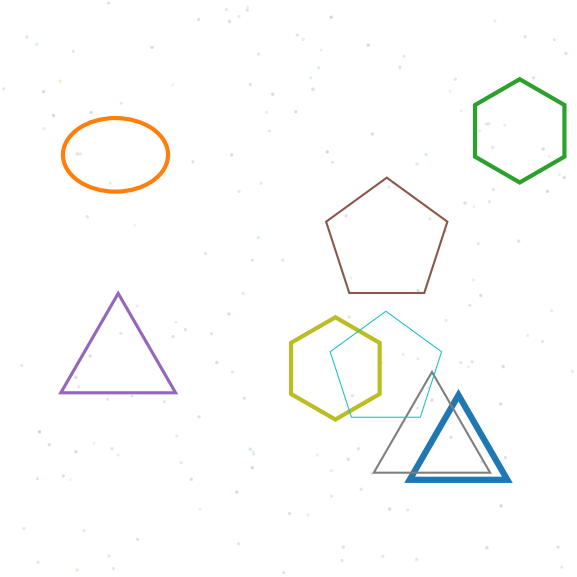[{"shape": "triangle", "thickness": 3, "radius": 0.49, "center": [0.794, 0.217]}, {"shape": "oval", "thickness": 2, "radius": 0.46, "center": [0.2, 0.731]}, {"shape": "hexagon", "thickness": 2, "radius": 0.45, "center": [0.9, 0.773]}, {"shape": "triangle", "thickness": 1.5, "radius": 0.57, "center": [0.205, 0.376]}, {"shape": "pentagon", "thickness": 1, "radius": 0.55, "center": [0.67, 0.581]}, {"shape": "triangle", "thickness": 1, "radius": 0.58, "center": [0.748, 0.239]}, {"shape": "hexagon", "thickness": 2, "radius": 0.44, "center": [0.581, 0.361]}, {"shape": "pentagon", "thickness": 0.5, "radius": 0.51, "center": [0.668, 0.359]}]